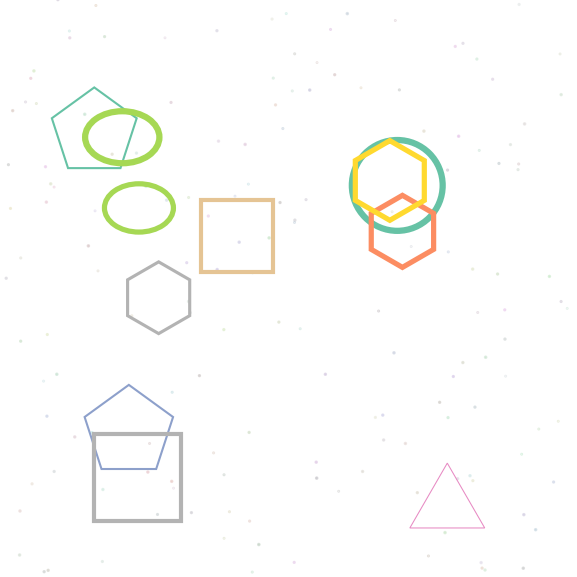[{"shape": "pentagon", "thickness": 1, "radius": 0.39, "center": [0.163, 0.771]}, {"shape": "circle", "thickness": 3, "radius": 0.39, "center": [0.688, 0.678]}, {"shape": "hexagon", "thickness": 2.5, "radius": 0.31, "center": [0.697, 0.598]}, {"shape": "pentagon", "thickness": 1, "radius": 0.4, "center": [0.223, 0.252]}, {"shape": "triangle", "thickness": 0.5, "radius": 0.37, "center": [0.775, 0.122]}, {"shape": "oval", "thickness": 3, "radius": 0.32, "center": [0.212, 0.762]}, {"shape": "oval", "thickness": 2.5, "radius": 0.3, "center": [0.241, 0.639]}, {"shape": "hexagon", "thickness": 2.5, "radius": 0.34, "center": [0.675, 0.687]}, {"shape": "square", "thickness": 2, "radius": 0.31, "center": [0.411, 0.59]}, {"shape": "hexagon", "thickness": 1.5, "radius": 0.31, "center": [0.275, 0.484]}, {"shape": "square", "thickness": 2, "radius": 0.38, "center": [0.238, 0.173]}]